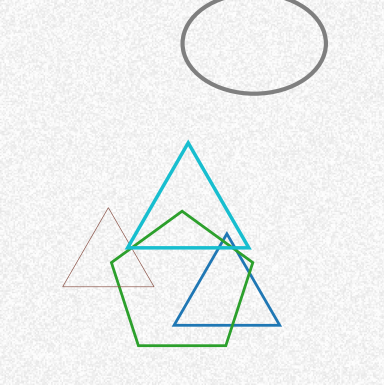[{"shape": "triangle", "thickness": 2, "radius": 0.79, "center": [0.589, 0.234]}, {"shape": "pentagon", "thickness": 2, "radius": 0.97, "center": [0.473, 0.258]}, {"shape": "triangle", "thickness": 0.5, "radius": 0.69, "center": [0.281, 0.324]}, {"shape": "oval", "thickness": 3, "radius": 0.93, "center": [0.66, 0.887]}, {"shape": "triangle", "thickness": 2.5, "radius": 0.91, "center": [0.489, 0.447]}]